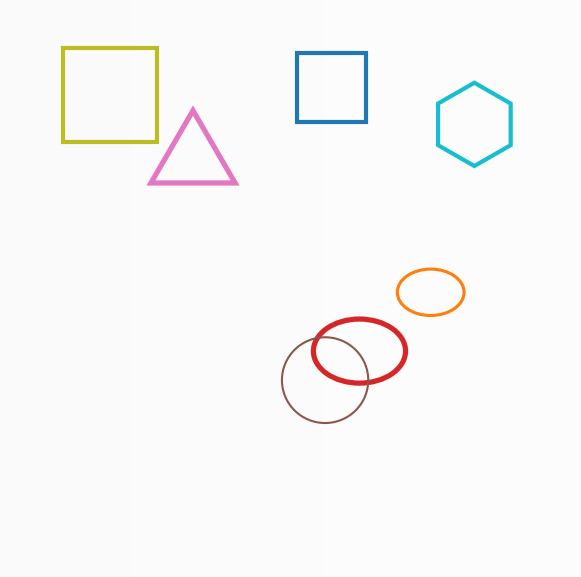[{"shape": "square", "thickness": 2, "radius": 0.3, "center": [0.571, 0.847]}, {"shape": "oval", "thickness": 1.5, "radius": 0.29, "center": [0.741, 0.493]}, {"shape": "oval", "thickness": 2.5, "radius": 0.4, "center": [0.618, 0.391]}, {"shape": "circle", "thickness": 1, "radius": 0.37, "center": [0.559, 0.341]}, {"shape": "triangle", "thickness": 2.5, "radius": 0.42, "center": [0.332, 0.724]}, {"shape": "square", "thickness": 2, "radius": 0.41, "center": [0.189, 0.835]}, {"shape": "hexagon", "thickness": 2, "radius": 0.36, "center": [0.816, 0.784]}]